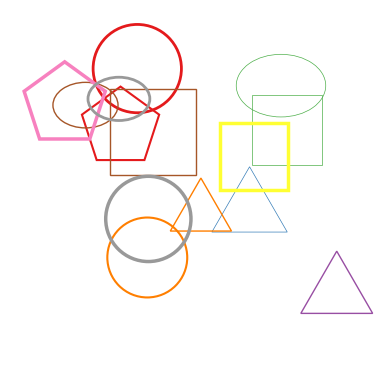[{"shape": "circle", "thickness": 2, "radius": 0.57, "center": [0.357, 0.822]}, {"shape": "pentagon", "thickness": 1.5, "radius": 0.53, "center": [0.313, 0.67]}, {"shape": "triangle", "thickness": 0.5, "radius": 0.57, "center": [0.648, 0.454]}, {"shape": "oval", "thickness": 0.5, "radius": 0.58, "center": [0.73, 0.778]}, {"shape": "square", "thickness": 0.5, "radius": 0.45, "center": [0.745, 0.662]}, {"shape": "triangle", "thickness": 1, "radius": 0.54, "center": [0.875, 0.24]}, {"shape": "triangle", "thickness": 1, "radius": 0.46, "center": [0.522, 0.446]}, {"shape": "circle", "thickness": 1.5, "radius": 0.52, "center": [0.383, 0.331]}, {"shape": "square", "thickness": 2.5, "radius": 0.44, "center": [0.66, 0.594]}, {"shape": "oval", "thickness": 1, "radius": 0.42, "center": [0.222, 0.727]}, {"shape": "square", "thickness": 1, "radius": 0.56, "center": [0.397, 0.658]}, {"shape": "pentagon", "thickness": 2.5, "radius": 0.55, "center": [0.168, 0.729]}, {"shape": "circle", "thickness": 2.5, "radius": 0.55, "center": [0.385, 0.431]}, {"shape": "oval", "thickness": 2, "radius": 0.4, "center": [0.309, 0.743]}]